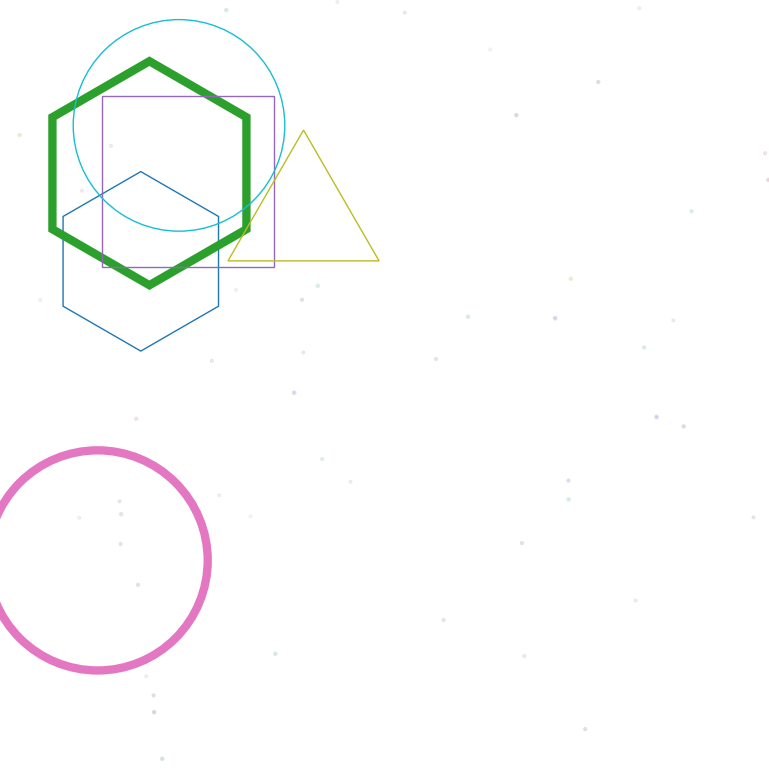[{"shape": "hexagon", "thickness": 0.5, "radius": 0.58, "center": [0.183, 0.661]}, {"shape": "hexagon", "thickness": 3, "radius": 0.73, "center": [0.194, 0.775]}, {"shape": "square", "thickness": 0.5, "radius": 0.56, "center": [0.244, 0.764]}, {"shape": "circle", "thickness": 3, "radius": 0.71, "center": [0.127, 0.272]}, {"shape": "triangle", "thickness": 0.5, "radius": 0.57, "center": [0.394, 0.718]}, {"shape": "circle", "thickness": 0.5, "radius": 0.69, "center": [0.232, 0.837]}]